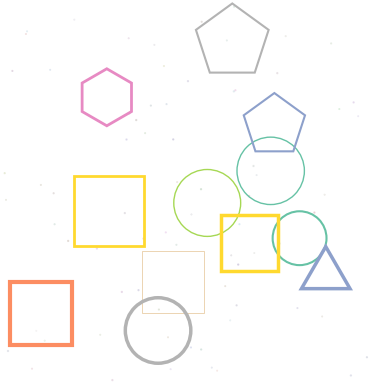[{"shape": "circle", "thickness": 1.5, "radius": 0.35, "center": [0.778, 0.381]}, {"shape": "circle", "thickness": 1, "radius": 0.44, "center": [0.703, 0.556]}, {"shape": "square", "thickness": 3, "radius": 0.41, "center": [0.106, 0.186]}, {"shape": "pentagon", "thickness": 1.5, "radius": 0.42, "center": [0.713, 0.675]}, {"shape": "triangle", "thickness": 2.5, "radius": 0.36, "center": [0.846, 0.287]}, {"shape": "hexagon", "thickness": 2, "radius": 0.37, "center": [0.277, 0.747]}, {"shape": "circle", "thickness": 1, "radius": 0.43, "center": [0.538, 0.473]}, {"shape": "square", "thickness": 2, "radius": 0.46, "center": [0.283, 0.451]}, {"shape": "square", "thickness": 2.5, "radius": 0.37, "center": [0.647, 0.369]}, {"shape": "square", "thickness": 0.5, "radius": 0.41, "center": [0.449, 0.267]}, {"shape": "circle", "thickness": 2.5, "radius": 0.43, "center": [0.411, 0.142]}, {"shape": "pentagon", "thickness": 1.5, "radius": 0.5, "center": [0.603, 0.892]}]